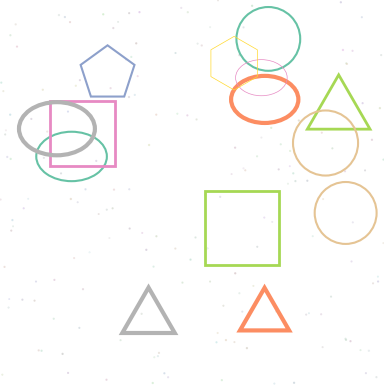[{"shape": "circle", "thickness": 1.5, "radius": 0.41, "center": [0.697, 0.899]}, {"shape": "oval", "thickness": 1.5, "radius": 0.46, "center": [0.186, 0.594]}, {"shape": "triangle", "thickness": 3, "radius": 0.37, "center": [0.687, 0.179]}, {"shape": "oval", "thickness": 3, "radius": 0.44, "center": [0.688, 0.742]}, {"shape": "pentagon", "thickness": 1.5, "radius": 0.37, "center": [0.279, 0.809]}, {"shape": "oval", "thickness": 0.5, "radius": 0.33, "center": [0.679, 0.798]}, {"shape": "square", "thickness": 2, "radius": 0.42, "center": [0.213, 0.654]}, {"shape": "triangle", "thickness": 2, "radius": 0.47, "center": [0.88, 0.712]}, {"shape": "square", "thickness": 2, "radius": 0.48, "center": [0.628, 0.407]}, {"shape": "hexagon", "thickness": 0.5, "radius": 0.35, "center": [0.608, 0.836]}, {"shape": "circle", "thickness": 1.5, "radius": 0.42, "center": [0.846, 0.629]}, {"shape": "circle", "thickness": 1.5, "radius": 0.4, "center": [0.898, 0.447]}, {"shape": "oval", "thickness": 3, "radius": 0.49, "center": [0.148, 0.666]}, {"shape": "triangle", "thickness": 3, "radius": 0.39, "center": [0.386, 0.174]}]